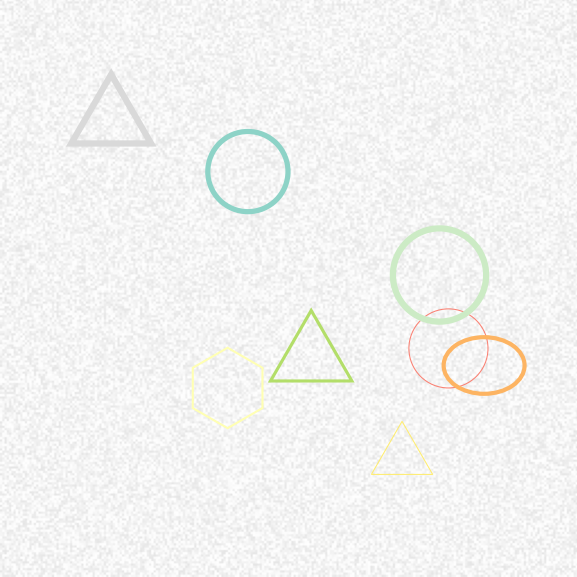[{"shape": "circle", "thickness": 2.5, "radius": 0.35, "center": [0.429, 0.702]}, {"shape": "hexagon", "thickness": 1, "radius": 0.35, "center": [0.394, 0.327]}, {"shape": "circle", "thickness": 0.5, "radius": 0.34, "center": [0.777, 0.396]}, {"shape": "oval", "thickness": 2, "radius": 0.35, "center": [0.838, 0.366]}, {"shape": "triangle", "thickness": 1.5, "radius": 0.41, "center": [0.539, 0.38]}, {"shape": "triangle", "thickness": 3, "radius": 0.4, "center": [0.193, 0.791]}, {"shape": "circle", "thickness": 3, "radius": 0.4, "center": [0.761, 0.523]}, {"shape": "triangle", "thickness": 0.5, "radius": 0.31, "center": [0.696, 0.208]}]